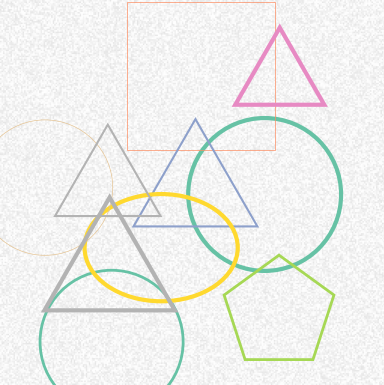[{"shape": "circle", "thickness": 2, "radius": 0.93, "center": [0.29, 0.112]}, {"shape": "circle", "thickness": 3, "radius": 0.99, "center": [0.687, 0.495]}, {"shape": "square", "thickness": 0.5, "radius": 0.96, "center": [0.522, 0.803]}, {"shape": "triangle", "thickness": 1.5, "radius": 0.93, "center": [0.508, 0.505]}, {"shape": "triangle", "thickness": 3, "radius": 0.67, "center": [0.727, 0.795]}, {"shape": "pentagon", "thickness": 2, "radius": 0.75, "center": [0.725, 0.187]}, {"shape": "oval", "thickness": 3, "radius": 0.99, "center": [0.419, 0.357]}, {"shape": "circle", "thickness": 0.5, "radius": 0.88, "center": [0.117, 0.513]}, {"shape": "triangle", "thickness": 1.5, "radius": 0.79, "center": [0.28, 0.518]}, {"shape": "triangle", "thickness": 3, "radius": 0.98, "center": [0.285, 0.292]}]